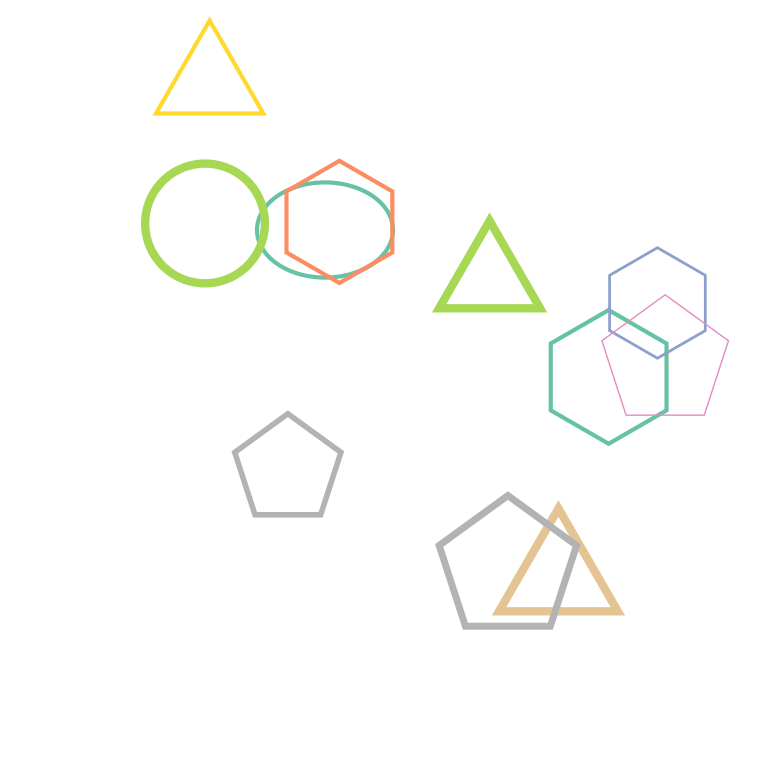[{"shape": "hexagon", "thickness": 1.5, "radius": 0.43, "center": [0.79, 0.51]}, {"shape": "oval", "thickness": 1.5, "radius": 0.44, "center": [0.422, 0.701]}, {"shape": "hexagon", "thickness": 1.5, "radius": 0.4, "center": [0.441, 0.712]}, {"shape": "hexagon", "thickness": 1, "radius": 0.36, "center": [0.854, 0.607]}, {"shape": "pentagon", "thickness": 0.5, "radius": 0.43, "center": [0.864, 0.531]}, {"shape": "circle", "thickness": 3, "radius": 0.39, "center": [0.266, 0.71]}, {"shape": "triangle", "thickness": 3, "radius": 0.38, "center": [0.636, 0.637]}, {"shape": "triangle", "thickness": 1.5, "radius": 0.4, "center": [0.272, 0.893]}, {"shape": "triangle", "thickness": 3, "radius": 0.45, "center": [0.725, 0.251]}, {"shape": "pentagon", "thickness": 2.5, "radius": 0.47, "center": [0.66, 0.263]}, {"shape": "pentagon", "thickness": 2, "radius": 0.36, "center": [0.374, 0.39]}]